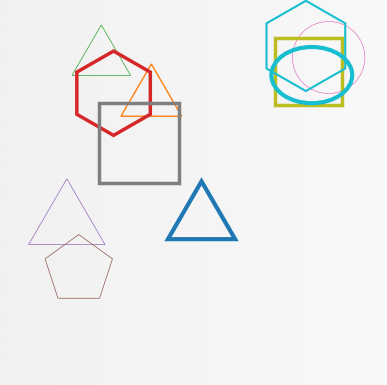[{"shape": "triangle", "thickness": 3, "radius": 0.5, "center": [0.52, 0.429]}, {"shape": "triangle", "thickness": 1, "radius": 0.45, "center": [0.391, 0.743]}, {"shape": "triangle", "thickness": 0.5, "radius": 0.44, "center": [0.261, 0.848]}, {"shape": "hexagon", "thickness": 2.5, "radius": 0.55, "center": [0.293, 0.758]}, {"shape": "triangle", "thickness": 0.5, "radius": 0.57, "center": [0.172, 0.422]}, {"shape": "pentagon", "thickness": 0.5, "radius": 0.46, "center": [0.203, 0.299]}, {"shape": "circle", "thickness": 0.5, "radius": 0.47, "center": [0.848, 0.851]}, {"shape": "square", "thickness": 2.5, "radius": 0.52, "center": [0.359, 0.628]}, {"shape": "square", "thickness": 2.5, "radius": 0.44, "center": [0.796, 0.815]}, {"shape": "hexagon", "thickness": 1.5, "radius": 0.59, "center": [0.789, 0.881]}, {"shape": "oval", "thickness": 3, "radius": 0.52, "center": [0.805, 0.805]}]